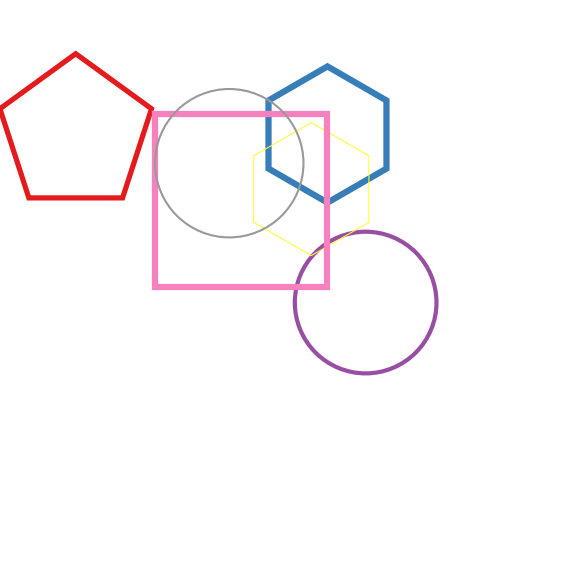[{"shape": "pentagon", "thickness": 2.5, "radius": 0.69, "center": [0.131, 0.768]}, {"shape": "hexagon", "thickness": 3, "radius": 0.59, "center": [0.567, 0.766]}, {"shape": "circle", "thickness": 2, "radius": 0.61, "center": [0.633, 0.475]}, {"shape": "hexagon", "thickness": 0.5, "radius": 0.58, "center": [0.539, 0.672]}, {"shape": "square", "thickness": 3, "radius": 0.75, "center": [0.417, 0.652]}, {"shape": "circle", "thickness": 1, "radius": 0.64, "center": [0.397, 0.717]}]